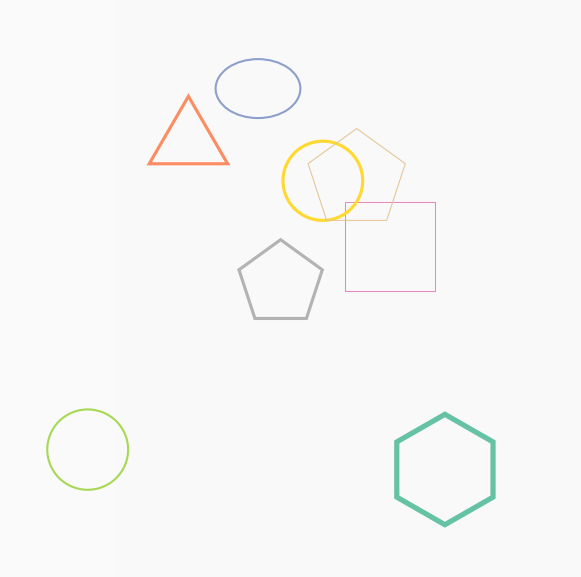[{"shape": "hexagon", "thickness": 2.5, "radius": 0.48, "center": [0.765, 0.186]}, {"shape": "triangle", "thickness": 1.5, "radius": 0.39, "center": [0.324, 0.754]}, {"shape": "oval", "thickness": 1, "radius": 0.36, "center": [0.444, 0.846]}, {"shape": "square", "thickness": 0.5, "radius": 0.39, "center": [0.671, 0.572]}, {"shape": "circle", "thickness": 1, "radius": 0.35, "center": [0.151, 0.221]}, {"shape": "circle", "thickness": 1.5, "radius": 0.34, "center": [0.555, 0.686]}, {"shape": "pentagon", "thickness": 0.5, "radius": 0.44, "center": [0.614, 0.689]}, {"shape": "pentagon", "thickness": 1.5, "radius": 0.38, "center": [0.483, 0.509]}]